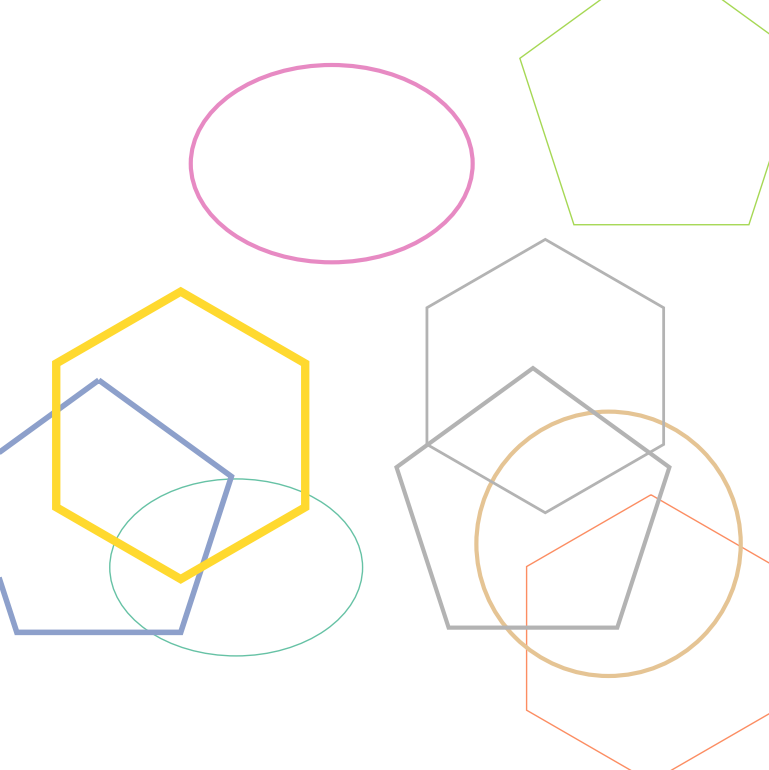[{"shape": "oval", "thickness": 0.5, "radius": 0.82, "center": [0.307, 0.263]}, {"shape": "hexagon", "thickness": 0.5, "radius": 0.93, "center": [0.845, 0.171]}, {"shape": "pentagon", "thickness": 2, "radius": 0.91, "center": [0.128, 0.325]}, {"shape": "oval", "thickness": 1.5, "radius": 0.92, "center": [0.431, 0.787]}, {"shape": "pentagon", "thickness": 0.5, "radius": 0.97, "center": [0.859, 0.865]}, {"shape": "hexagon", "thickness": 3, "radius": 0.93, "center": [0.235, 0.435]}, {"shape": "circle", "thickness": 1.5, "radius": 0.86, "center": [0.79, 0.294]}, {"shape": "hexagon", "thickness": 1, "radius": 0.89, "center": [0.708, 0.512]}, {"shape": "pentagon", "thickness": 1.5, "radius": 0.93, "center": [0.692, 0.336]}]